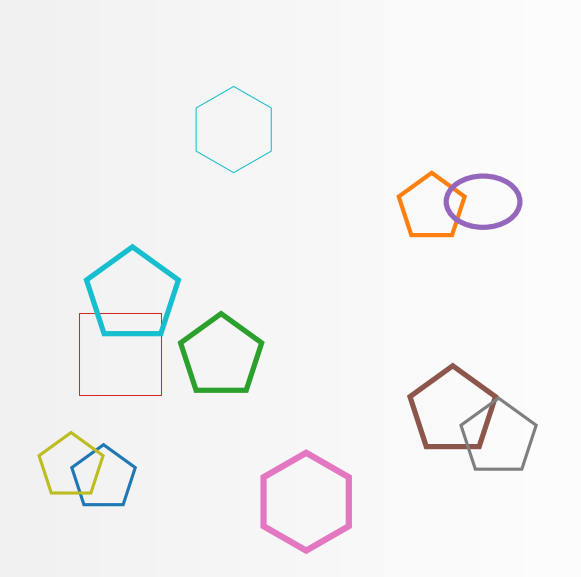[{"shape": "pentagon", "thickness": 1.5, "radius": 0.29, "center": [0.178, 0.172]}, {"shape": "pentagon", "thickness": 2, "radius": 0.3, "center": [0.743, 0.64]}, {"shape": "pentagon", "thickness": 2.5, "radius": 0.37, "center": [0.38, 0.383]}, {"shape": "square", "thickness": 0.5, "radius": 0.35, "center": [0.206, 0.386]}, {"shape": "oval", "thickness": 2.5, "radius": 0.32, "center": [0.831, 0.65]}, {"shape": "pentagon", "thickness": 2.5, "radius": 0.39, "center": [0.779, 0.288]}, {"shape": "hexagon", "thickness": 3, "radius": 0.42, "center": [0.527, 0.13]}, {"shape": "pentagon", "thickness": 1.5, "radius": 0.34, "center": [0.858, 0.242]}, {"shape": "pentagon", "thickness": 1.5, "radius": 0.29, "center": [0.122, 0.192]}, {"shape": "pentagon", "thickness": 2.5, "radius": 0.42, "center": [0.228, 0.489]}, {"shape": "hexagon", "thickness": 0.5, "radius": 0.37, "center": [0.402, 0.775]}]